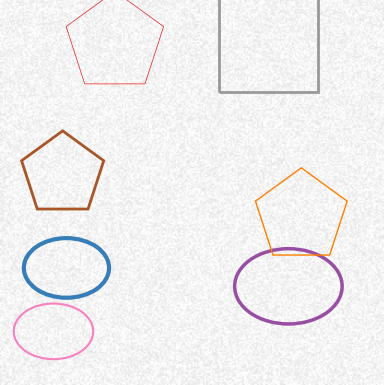[{"shape": "pentagon", "thickness": 0.5, "radius": 0.67, "center": [0.298, 0.89]}, {"shape": "oval", "thickness": 3, "radius": 0.55, "center": [0.173, 0.304]}, {"shape": "oval", "thickness": 2.5, "radius": 0.7, "center": [0.749, 0.256]}, {"shape": "pentagon", "thickness": 1, "radius": 0.63, "center": [0.783, 0.439]}, {"shape": "pentagon", "thickness": 2, "radius": 0.56, "center": [0.163, 0.548]}, {"shape": "oval", "thickness": 1.5, "radius": 0.52, "center": [0.139, 0.139]}, {"shape": "square", "thickness": 2, "radius": 0.64, "center": [0.697, 0.889]}]